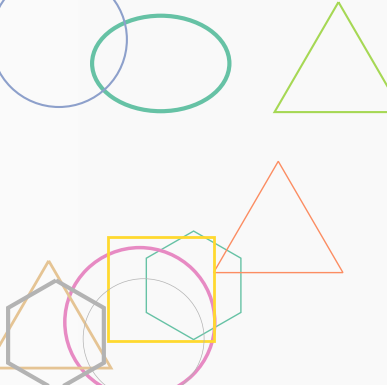[{"shape": "hexagon", "thickness": 1, "radius": 0.7, "center": [0.5, 0.259]}, {"shape": "oval", "thickness": 3, "radius": 0.89, "center": [0.415, 0.835]}, {"shape": "triangle", "thickness": 1, "radius": 0.96, "center": [0.718, 0.388]}, {"shape": "circle", "thickness": 1.5, "radius": 0.88, "center": [0.152, 0.897]}, {"shape": "circle", "thickness": 2.5, "radius": 0.97, "center": [0.361, 0.163]}, {"shape": "triangle", "thickness": 1.5, "radius": 0.95, "center": [0.873, 0.804]}, {"shape": "square", "thickness": 2, "radius": 0.68, "center": [0.416, 0.249]}, {"shape": "triangle", "thickness": 2, "radius": 0.93, "center": [0.126, 0.137]}, {"shape": "hexagon", "thickness": 3, "radius": 0.71, "center": [0.144, 0.129]}, {"shape": "circle", "thickness": 0.5, "radius": 0.78, "center": [0.371, 0.12]}]